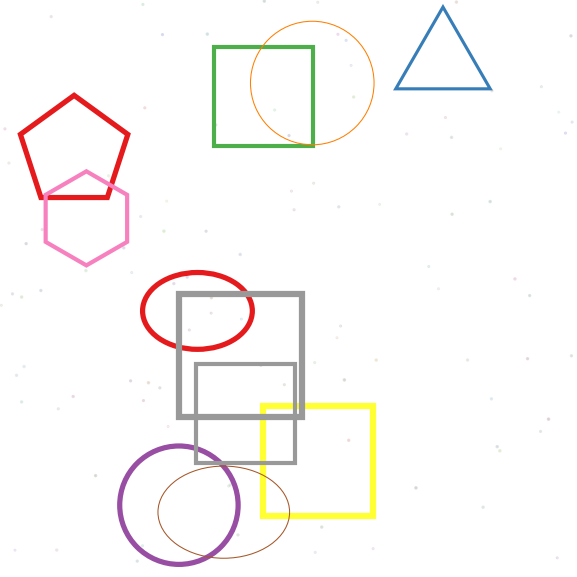[{"shape": "pentagon", "thickness": 2.5, "radius": 0.49, "center": [0.128, 0.736]}, {"shape": "oval", "thickness": 2.5, "radius": 0.48, "center": [0.342, 0.461]}, {"shape": "triangle", "thickness": 1.5, "radius": 0.47, "center": [0.767, 0.893]}, {"shape": "square", "thickness": 2, "radius": 0.43, "center": [0.456, 0.832]}, {"shape": "circle", "thickness": 2.5, "radius": 0.51, "center": [0.31, 0.124]}, {"shape": "circle", "thickness": 0.5, "radius": 0.53, "center": [0.541, 0.855]}, {"shape": "square", "thickness": 3, "radius": 0.48, "center": [0.55, 0.201]}, {"shape": "oval", "thickness": 0.5, "radius": 0.57, "center": [0.387, 0.112]}, {"shape": "hexagon", "thickness": 2, "radius": 0.41, "center": [0.15, 0.621]}, {"shape": "square", "thickness": 3, "radius": 0.53, "center": [0.417, 0.384]}, {"shape": "square", "thickness": 2, "radius": 0.43, "center": [0.426, 0.283]}]